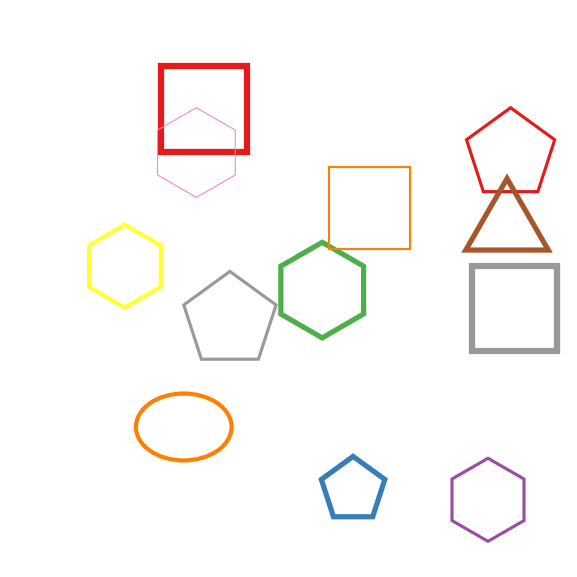[{"shape": "pentagon", "thickness": 1.5, "radius": 0.4, "center": [0.884, 0.732]}, {"shape": "square", "thickness": 3, "radius": 0.37, "center": [0.353, 0.81]}, {"shape": "pentagon", "thickness": 2.5, "radius": 0.29, "center": [0.611, 0.151]}, {"shape": "hexagon", "thickness": 2.5, "radius": 0.41, "center": [0.558, 0.497]}, {"shape": "hexagon", "thickness": 1.5, "radius": 0.36, "center": [0.845, 0.134]}, {"shape": "oval", "thickness": 2, "radius": 0.41, "center": [0.318, 0.26]}, {"shape": "square", "thickness": 1, "radius": 0.35, "center": [0.639, 0.639]}, {"shape": "hexagon", "thickness": 2, "radius": 0.36, "center": [0.216, 0.538]}, {"shape": "triangle", "thickness": 2.5, "radius": 0.41, "center": [0.878, 0.607]}, {"shape": "hexagon", "thickness": 0.5, "radius": 0.39, "center": [0.34, 0.735]}, {"shape": "square", "thickness": 3, "radius": 0.37, "center": [0.89, 0.465]}, {"shape": "pentagon", "thickness": 1.5, "radius": 0.42, "center": [0.398, 0.445]}]